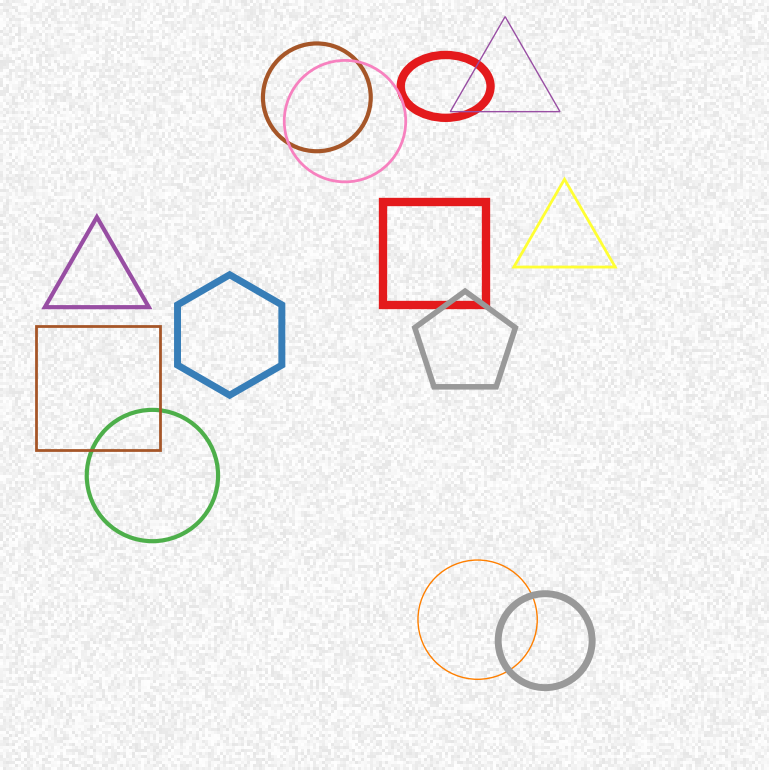[{"shape": "oval", "thickness": 3, "radius": 0.29, "center": [0.579, 0.888]}, {"shape": "square", "thickness": 3, "radius": 0.33, "center": [0.564, 0.671]}, {"shape": "hexagon", "thickness": 2.5, "radius": 0.39, "center": [0.298, 0.565]}, {"shape": "circle", "thickness": 1.5, "radius": 0.43, "center": [0.198, 0.382]}, {"shape": "triangle", "thickness": 0.5, "radius": 0.41, "center": [0.656, 0.896]}, {"shape": "triangle", "thickness": 1.5, "radius": 0.39, "center": [0.126, 0.64]}, {"shape": "circle", "thickness": 0.5, "radius": 0.39, "center": [0.62, 0.195]}, {"shape": "triangle", "thickness": 1, "radius": 0.38, "center": [0.733, 0.691]}, {"shape": "circle", "thickness": 1.5, "radius": 0.35, "center": [0.411, 0.874]}, {"shape": "square", "thickness": 1, "radius": 0.4, "center": [0.127, 0.496]}, {"shape": "circle", "thickness": 1, "radius": 0.39, "center": [0.448, 0.843]}, {"shape": "pentagon", "thickness": 2, "radius": 0.34, "center": [0.604, 0.553]}, {"shape": "circle", "thickness": 2.5, "radius": 0.31, "center": [0.708, 0.168]}]